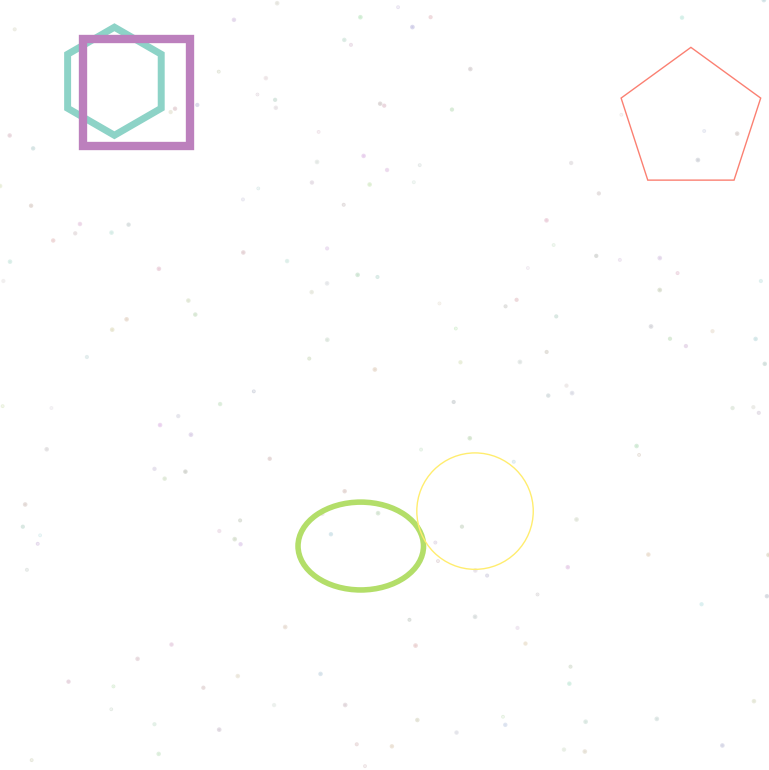[{"shape": "hexagon", "thickness": 2.5, "radius": 0.35, "center": [0.149, 0.894]}, {"shape": "pentagon", "thickness": 0.5, "radius": 0.48, "center": [0.897, 0.843]}, {"shape": "oval", "thickness": 2, "radius": 0.41, "center": [0.469, 0.291]}, {"shape": "square", "thickness": 3, "radius": 0.35, "center": [0.177, 0.88]}, {"shape": "circle", "thickness": 0.5, "radius": 0.38, "center": [0.617, 0.336]}]